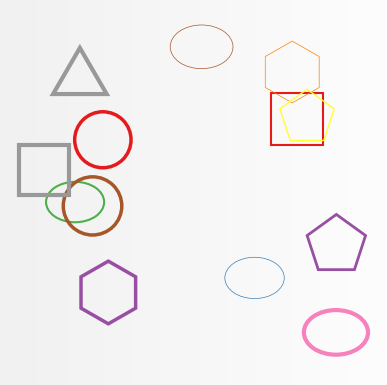[{"shape": "square", "thickness": 1.5, "radius": 0.34, "center": [0.766, 0.69]}, {"shape": "circle", "thickness": 2.5, "radius": 0.36, "center": [0.265, 0.637]}, {"shape": "oval", "thickness": 0.5, "radius": 0.38, "center": [0.657, 0.278]}, {"shape": "oval", "thickness": 1.5, "radius": 0.37, "center": [0.194, 0.475]}, {"shape": "hexagon", "thickness": 2.5, "radius": 0.41, "center": [0.28, 0.24]}, {"shape": "pentagon", "thickness": 2, "radius": 0.4, "center": [0.868, 0.364]}, {"shape": "hexagon", "thickness": 0.5, "radius": 0.4, "center": [0.754, 0.813]}, {"shape": "pentagon", "thickness": 1, "radius": 0.37, "center": [0.792, 0.695]}, {"shape": "oval", "thickness": 0.5, "radius": 0.41, "center": [0.52, 0.878]}, {"shape": "circle", "thickness": 2.5, "radius": 0.38, "center": [0.239, 0.465]}, {"shape": "oval", "thickness": 3, "radius": 0.41, "center": [0.867, 0.137]}, {"shape": "triangle", "thickness": 3, "radius": 0.4, "center": [0.206, 0.796]}, {"shape": "square", "thickness": 3, "radius": 0.32, "center": [0.113, 0.559]}]